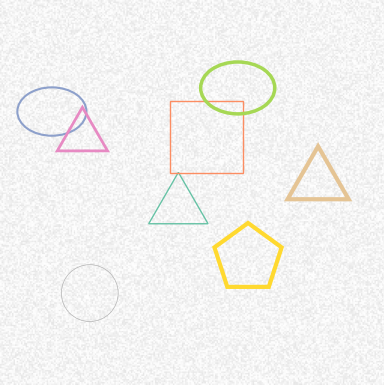[{"shape": "triangle", "thickness": 1, "radius": 0.45, "center": [0.463, 0.463]}, {"shape": "square", "thickness": 1, "radius": 0.47, "center": [0.536, 0.644]}, {"shape": "oval", "thickness": 1.5, "radius": 0.45, "center": [0.135, 0.71]}, {"shape": "triangle", "thickness": 2, "radius": 0.38, "center": [0.214, 0.646]}, {"shape": "oval", "thickness": 2.5, "radius": 0.48, "center": [0.617, 0.772]}, {"shape": "pentagon", "thickness": 3, "radius": 0.46, "center": [0.644, 0.329]}, {"shape": "triangle", "thickness": 3, "radius": 0.46, "center": [0.826, 0.528]}, {"shape": "circle", "thickness": 0.5, "radius": 0.37, "center": [0.233, 0.239]}]